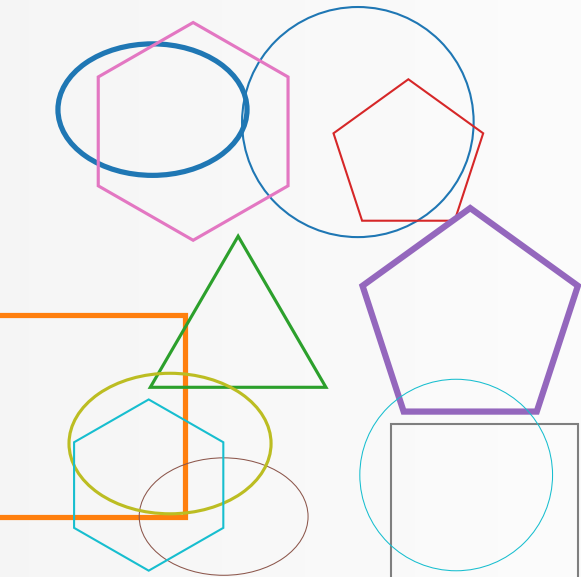[{"shape": "oval", "thickness": 2.5, "radius": 0.81, "center": [0.262, 0.809]}, {"shape": "circle", "thickness": 1, "radius": 1.0, "center": [0.616, 0.788]}, {"shape": "square", "thickness": 2.5, "radius": 0.88, "center": [0.143, 0.279]}, {"shape": "triangle", "thickness": 1.5, "radius": 0.87, "center": [0.41, 0.416]}, {"shape": "pentagon", "thickness": 1, "radius": 0.68, "center": [0.703, 0.726]}, {"shape": "pentagon", "thickness": 3, "radius": 0.97, "center": [0.809, 0.444]}, {"shape": "oval", "thickness": 0.5, "radius": 0.73, "center": [0.385, 0.105]}, {"shape": "hexagon", "thickness": 1.5, "radius": 0.94, "center": [0.332, 0.772]}, {"shape": "square", "thickness": 1, "radius": 0.8, "center": [0.834, 0.104]}, {"shape": "oval", "thickness": 1.5, "radius": 0.87, "center": [0.293, 0.231]}, {"shape": "hexagon", "thickness": 1, "radius": 0.74, "center": [0.256, 0.159]}, {"shape": "circle", "thickness": 0.5, "radius": 0.83, "center": [0.785, 0.177]}]